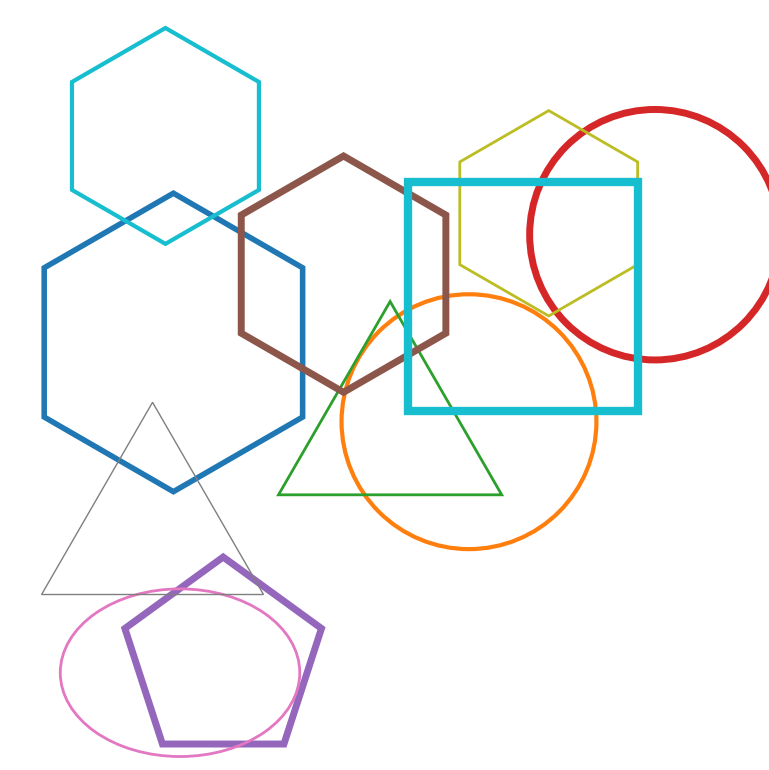[{"shape": "hexagon", "thickness": 2, "radius": 0.97, "center": [0.225, 0.555]}, {"shape": "circle", "thickness": 1.5, "radius": 0.83, "center": [0.609, 0.452]}, {"shape": "triangle", "thickness": 1, "radius": 0.84, "center": [0.507, 0.441]}, {"shape": "circle", "thickness": 2.5, "radius": 0.81, "center": [0.851, 0.695]}, {"shape": "pentagon", "thickness": 2.5, "radius": 0.67, "center": [0.29, 0.142]}, {"shape": "hexagon", "thickness": 2.5, "radius": 0.77, "center": [0.446, 0.644]}, {"shape": "oval", "thickness": 1, "radius": 0.78, "center": [0.234, 0.126]}, {"shape": "triangle", "thickness": 0.5, "radius": 0.83, "center": [0.198, 0.311]}, {"shape": "hexagon", "thickness": 1, "radius": 0.67, "center": [0.713, 0.723]}, {"shape": "square", "thickness": 3, "radius": 0.75, "center": [0.679, 0.615]}, {"shape": "hexagon", "thickness": 1.5, "radius": 0.7, "center": [0.215, 0.823]}]